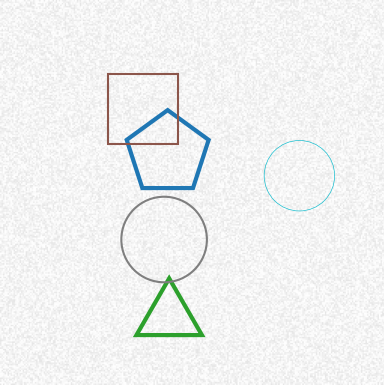[{"shape": "pentagon", "thickness": 3, "radius": 0.56, "center": [0.436, 0.602]}, {"shape": "triangle", "thickness": 3, "radius": 0.49, "center": [0.439, 0.179]}, {"shape": "square", "thickness": 1.5, "radius": 0.45, "center": [0.372, 0.716]}, {"shape": "circle", "thickness": 1.5, "radius": 0.56, "center": [0.426, 0.378]}, {"shape": "circle", "thickness": 0.5, "radius": 0.46, "center": [0.778, 0.544]}]